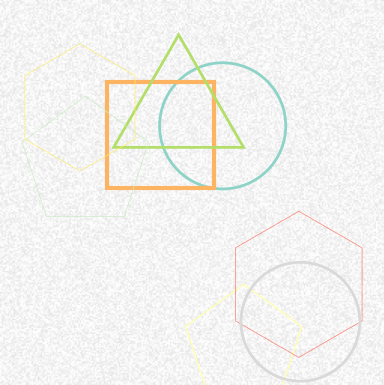[{"shape": "circle", "thickness": 2, "radius": 0.82, "center": [0.578, 0.673]}, {"shape": "pentagon", "thickness": 1, "radius": 0.79, "center": [0.633, 0.103]}, {"shape": "hexagon", "thickness": 0.5, "radius": 0.95, "center": [0.776, 0.261]}, {"shape": "square", "thickness": 3, "radius": 0.69, "center": [0.417, 0.649]}, {"shape": "triangle", "thickness": 2, "radius": 0.97, "center": [0.464, 0.715]}, {"shape": "circle", "thickness": 2, "radius": 0.77, "center": [0.78, 0.164]}, {"shape": "pentagon", "thickness": 0.5, "radius": 0.86, "center": [0.222, 0.578]}, {"shape": "hexagon", "thickness": 0.5, "radius": 0.83, "center": [0.208, 0.721]}]